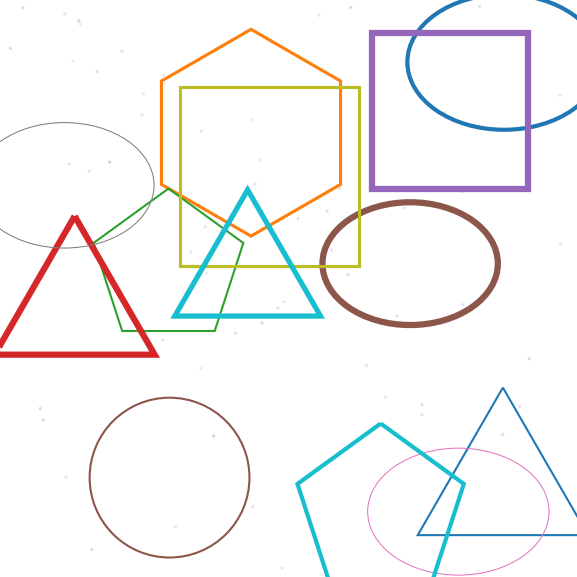[{"shape": "oval", "thickness": 2, "radius": 0.84, "center": [0.873, 0.892]}, {"shape": "triangle", "thickness": 1, "radius": 0.85, "center": [0.871, 0.158]}, {"shape": "hexagon", "thickness": 1.5, "radius": 0.9, "center": [0.435, 0.769]}, {"shape": "pentagon", "thickness": 1, "radius": 0.68, "center": [0.292, 0.536]}, {"shape": "triangle", "thickness": 3, "radius": 0.8, "center": [0.129, 0.465]}, {"shape": "square", "thickness": 3, "radius": 0.68, "center": [0.78, 0.806]}, {"shape": "oval", "thickness": 3, "radius": 0.76, "center": [0.71, 0.543]}, {"shape": "circle", "thickness": 1, "radius": 0.69, "center": [0.294, 0.172]}, {"shape": "oval", "thickness": 0.5, "radius": 0.79, "center": [0.794, 0.113]}, {"shape": "oval", "thickness": 0.5, "radius": 0.78, "center": [0.112, 0.678]}, {"shape": "square", "thickness": 1.5, "radius": 0.78, "center": [0.467, 0.693]}, {"shape": "pentagon", "thickness": 2, "radius": 0.76, "center": [0.659, 0.114]}, {"shape": "triangle", "thickness": 2.5, "radius": 0.73, "center": [0.429, 0.525]}]